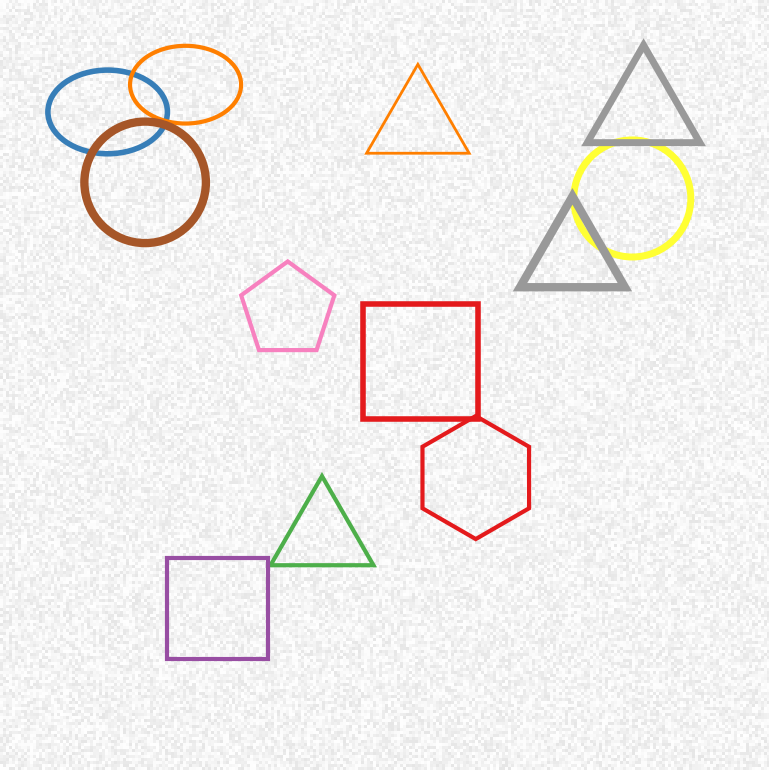[{"shape": "square", "thickness": 2, "radius": 0.37, "center": [0.546, 0.53]}, {"shape": "hexagon", "thickness": 1.5, "radius": 0.4, "center": [0.618, 0.38]}, {"shape": "oval", "thickness": 2, "radius": 0.39, "center": [0.14, 0.855]}, {"shape": "triangle", "thickness": 1.5, "radius": 0.39, "center": [0.418, 0.305]}, {"shape": "square", "thickness": 1.5, "radius": 0.33, "center": [0.282, 0.21]}, {"shape": "oval", "thickness": 1.5, "radius": 0.36, "center": [0.241, 0.89]}, {"shape": "triangle", "thickness": 1, "radius": 0.38, "center": [0.543, 0.839]}, {"shape": "circle", "thickness": 2.5, "radius": 0.38, "center": [0.821, 0.742]}, {"shape": "circle", "thickness": 3, "radius": 0.39, "center": [0.188, 0.763]}, {"shape": "pentagon", "thickness": 1.5, "radius": 0.32, "center": [0.374, 0.597]}, {"shape": "triangle", "thickness": 3, "radius": 0.39, "center": [0.743, 0.666]}, {"shape": "triangle", "thickness": 2.5, "radius": 0.42, "center": [0.836, 0.857]}]